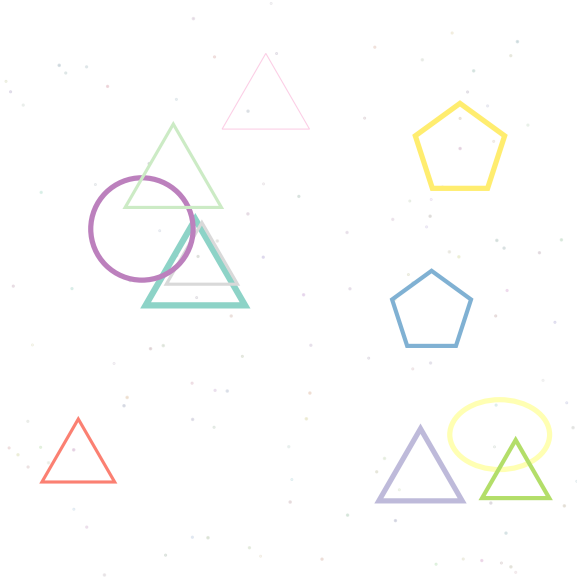[{"shape": "triangle", "thickness": 3, "radius": 0.5, "center": [0.338, 0.52]}, {"shape": "oval", "thickness": 2.5, "radius": 0.43, "center": [0.865, 0.247]}, {"shape": "triangle", "thickness": 2.5, "radius": 0.42, "center": [0.728, 0.173]}, {"shape": "triangle", "thickness": 1.5, "radius": 0.36, "center": [0.136, 0.201]}, {"shape": "pentagon", "thickness": 2, "radius": 0.36, "center": [0.747, 0.458]}, {"shape": "triangle", "thickness": 2, "radius": 0.34, "center": [0.893, 0.17]}, {"shape": "triangle", "thickness": 0.5, "radius": 0.44, "center": [0.46, 0.819]}, {"shape": "triangle", "thickness": 1.5, "radius": 0.36, "center": [0.35, 0.543]}, {"shape": "circle", "thickness": 2.5, "radius": 0.44, "center": [0.246, 0.603]}, {"shape": "triangle", "thickness": 1.5, "radius": 0.48, "center": [0.3, 0.688]}, {"shape": "pentagon", "thickness": 2.5, "radius": 0.41, "center": [0.796, 0.739]}]